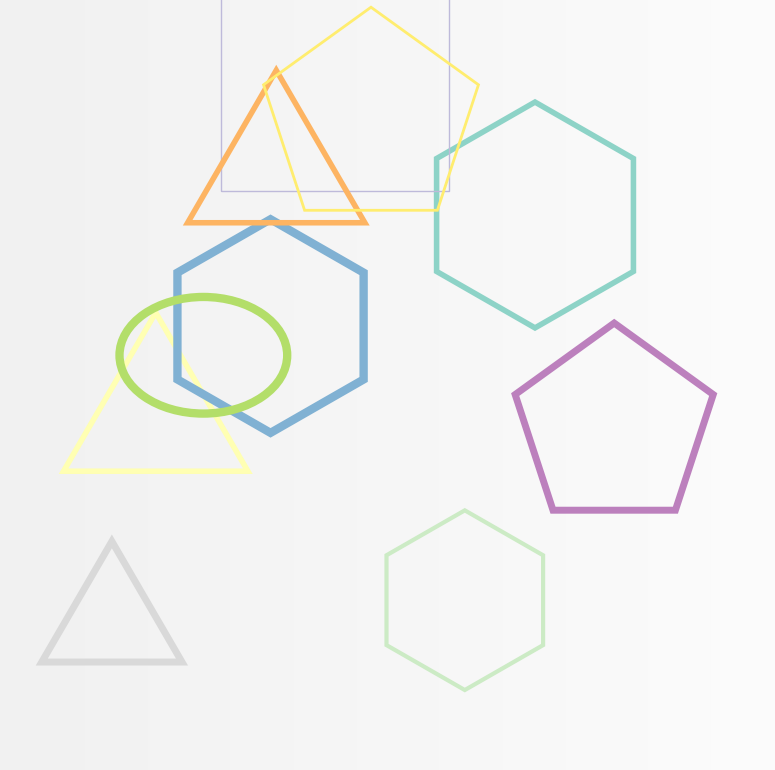[{"shape": "hexagon", "thickness": 2, "radius": 0.73, "center": [0.69, 0.721]}, {"shape": "triangle", "thickness": 2, "radius": 0.69, "center": [0.201, 0.457]}, {"shape": "square", "thickness": 0.5, "radius": 0.73, "center": [0.432, 0.899]}, {"shape": "hexagon", "thickness": 3, "radius": 0.69, "center": [0.349, 0.577]}, {"shape": "triangle", "thickness": 2, "radius": 0.66, "center": [0.356, 0.777]}, {"shape": "oval", "thickness": 3, "radius": 0.54, "center": [0.262, 0.539]}, {"shape": "triangle", "thickness": 2.5, "radius": 0.52, "center": [0.144, 0.192]}, {"shape": "pentagon", "thickness": 2.5, "radius": 0.67, "center": [0.793, 0.446]}, {"shape": "hexagon", "thickness": 1.5, "radius": 0.58, "center": [0.6, 0.221]}, {"shape": "pentagon", "thickness": 1, "radius": 0.73, "center": [0.479, 0.845]}]